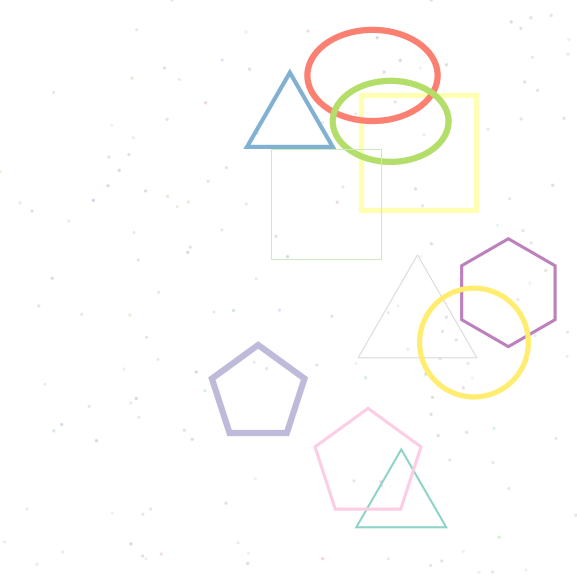[{"shape": "triangle", "thickness": 1, "radius": 0.45, "center": [0.695, 0.131]}, {"shape": "square", "thickness": 2.5, "radius": 0.5, "center": [0.724, 0.735]}, {"shape": "pentagon", "thickness": 3, "radius": 0.42, "center": [0.447, 0.317]}, {"shape": "oval", "thickness": 3, "radius": 0.56, "center": [0.645, 0.869]}, {"shape": "triangle", "thickness": 2, "radius": 0.43, "center": [0.502, 0.788]}, {"shape": "oval", "thickness": 3, "radius": 0.5, "center": [0.676, 0.789]}, {"shape": "pentagon", "thickness": 1.5, "radius": 0.48, "center": [0.637, 0.196]}, {"shape": "triangle", "thickness": 0.5, "radius": 0.59, "center": [0.723, 0.439]}, {"shape": "hexagon", "thickness": 1.5, "radius": 0.47, "center": [0.88, 0.492]}, {"shape": "square", "thickness": 0.5, "radius": 0.48, "center": [0.565, 0.646]}, {"shape": "circle", "thickness": 2.5, "radius": 0.47, "center": [0.821, 0.406]}]